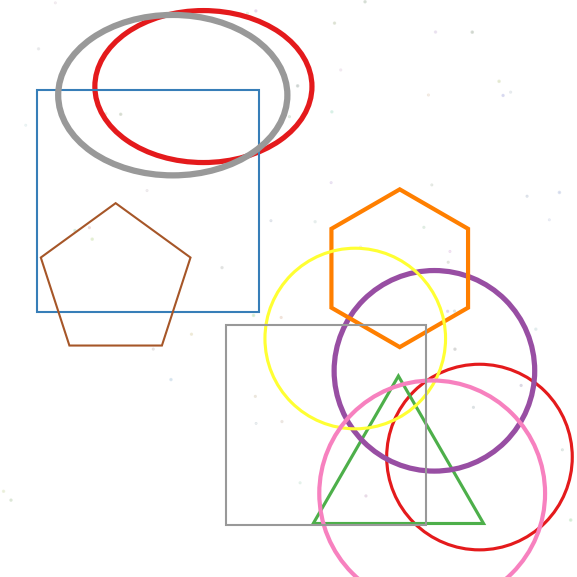[{"shape": "circle", "thickness": 1.5, "radius": 0.8, "center": [0.83, 0.208]}, {"shape": "oval", "thickness": 2.5, "radius": 0.94, "center": [0.352, 0.849]}, {"shape": "square", "thickness": 1, "radius": 0.96, "center": [0.256, 0.651]}, {"shape": "triangle", "thickness": 1.5, "radius": 0.85, "center": [0.69, 0.178]}, {"shape": "circle", "thickness": 2.5, "radius": 0.87, "center": [0.752, 0.357]}, {"shape": "hexagon", "thickness": 2, "radius": 0.68, "center": [0.692, 0.535]}, {"shape": "circle", "thickness": 1.5, "radius": 0.78, "center": [0.615, 0.413]}, {"shape": "pentagon", "thickness": 1, "radius": 0.68, "center": [0.2, 0.511]}, {"shape": "circle", "thickness": 2, "radius": 0.98, "center": [0.748, 0.145]}, {"shape": "square", "thickness": 1, "radius": 0.86, "center": [0.565, 0.263]}, {"shape": "oval", "thickness": 3, "radius": 0.99, "center": [0.299, 0.834]}]